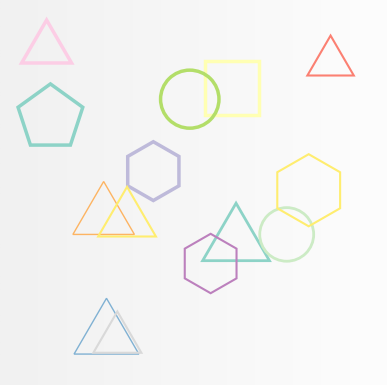[{"shape": "triangle", "thickness": 2, "radius": 0.5, "center": [0.609, 0.373]}, {"shape": "pentagon", "thickness": 2.5, "radius": 0.44, "center": [0.13, 0.694]}, {"shape": "square", "thickness": 2.5, "radius": 0.35, "center": [0.598, 0.771]}, {"shape": "hexagon", "thickness": 2.5, "radius": 0.38, "center": [0.396, 0.556]}, {"shape": "triangle", "thickness": 1.5, "radius": 0.35, "center": [0.853, 0.838]}, {"shape": "triangle", "thickness": 1, "radius": 0.48, "center": [0.275, 0.129]}, {"shape": "triangle", "thickness": 1, "radius": 0.46, "center": [0.267, 0.437]}, {"shape": "circle", "thickness": 2.5, "radius": 0.38, "center": [0.49, 0.742]}, {"shape": "triangle", "thickness": 2.5, "radius": 0.37, "center": [0.12, 0.874]}, {"shape": "triangle", "thickness": 1.5, "radius": 0.36, "center": [0.303, 0.119]}, {"shape": "hexagon", "thickness": 1.5, "radius": 0.39, "center": [0.544, 0.316]}, {"shape": "circle", "thickness": 2, "radius": 0.35, "center": [0.74, 0.391]}, {"shape": "hexagon", "thickness": 1.5, "radius": 0.47, "center": [0.797, 0.506]}, {"shape": "triangle", "thickness": 1.5, "radius": 0.43, "center": [0.328, 0.429]}]